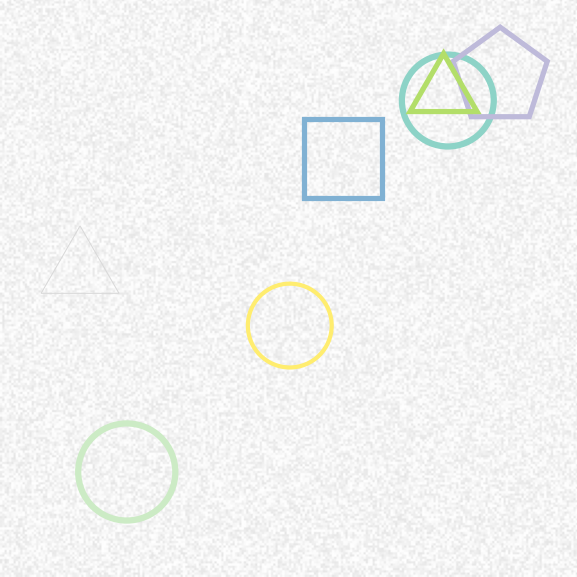[{"shape": "circle", "thickness": 3, "radius": 0.4, "center": [0.775, 0.825]}, {"shape": "pentagon", "thickness": 2.5, "radius": 0.43, "center": [0.866, 0.866]}, {"shape": "square", "thickness": 2.5, "radius": 0.34, "center": [0.594, 0.724]}, {"shape": "triangle", "thickness": 2.5, "radius": 0.33, "center": [0.768, 0.839]}, {"shape": "triangle", "thickness": 0.5, "radius": 0.39, "center": [0.139, 0.53]}, {"shape": "circle", "thickness": 3, "radius": 0.42, "center": [0.219, 0.182]}, {"shape": "circle", "thickness": 2, "radius": 0.36, "center": [0.502, 0.435]}]